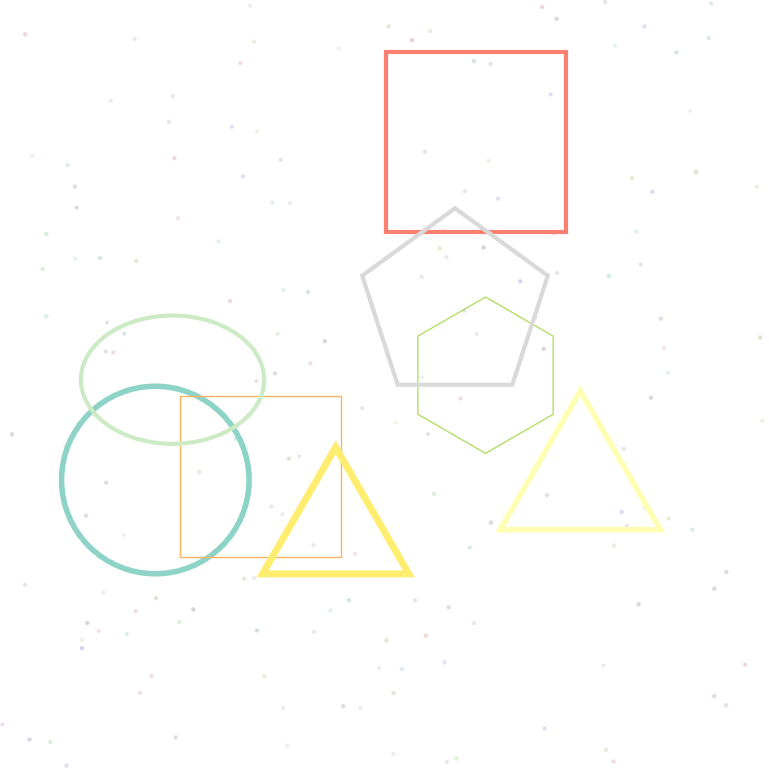[{"shape": "circle", "thickness": 2, "radius": 0.61, "center": [0.202, 0.377]}, {"shape": "triangle", "thickness": 2, "radius": 0.6, "center": [0.754, 0.372]}, {"shape": "square", "thickness": 1.5, "radius": 0.58, "center": [0.618, 0.816]}, {"shape": "square", "thickness": 0.5, "radius": 0.52, "center": [0.338, 0.381]}, {"shape": "hexagon", "thickness": 0.5, "radius": 0.51, "center": [0.631, 0.513]}, {"shape": "pentagon", "thickness": 1.5, "radius": 0.63, "center": [0.591, 0.603]}, {"shape": "oval", "thickness": 1.5, "radius": 0.6, "center": [0.224, 0.507]}, {"shape": "triangle", "thickness": 2.5, "radius": 0.55, "center": [0.436, 0.31]}]